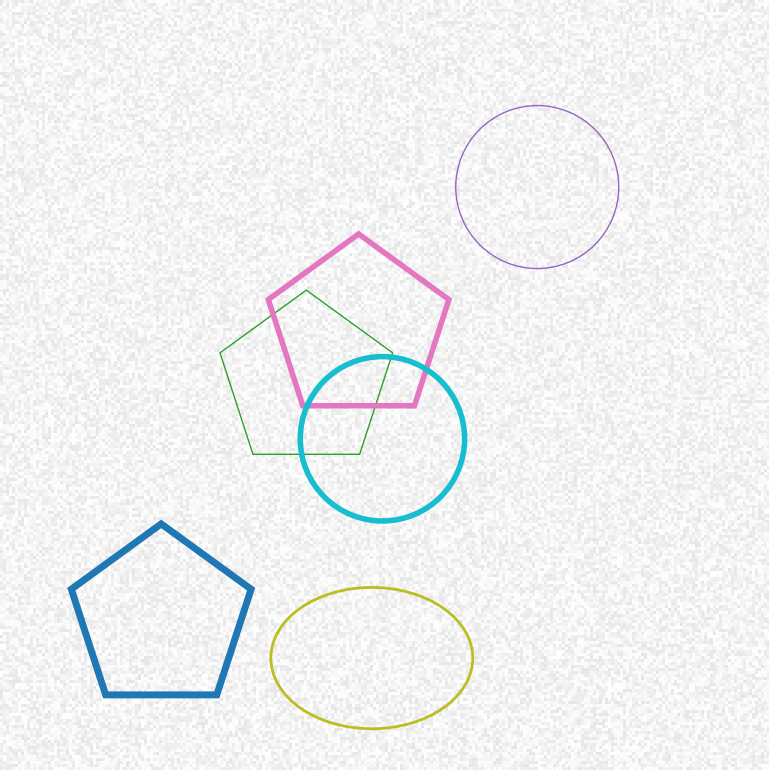[{"shape": "pentagon", "thickness": 2.5, "radius": 0.61, "center": [0.209, 0.197]}, {"shape": "pentagon", "thickness": 0.5, "radius": 0.59, "center": [0.398, 0.505]}, {"shape": "circle", "thickness": 0.5, "radius": 0.53, "center": [0.698, 0.757]}, {"shape": "pentagon", "thickness": 2, "radius": 0.62, "center": [0.466, 0.573]}, {"shape": "oval", "thickness": 1, "radius": 0.66, "center": [0.483, 0.145]}, {"shape": "circle", "thickness": 2, "radius": 0.53, "center": [0.497, 0.43]}]